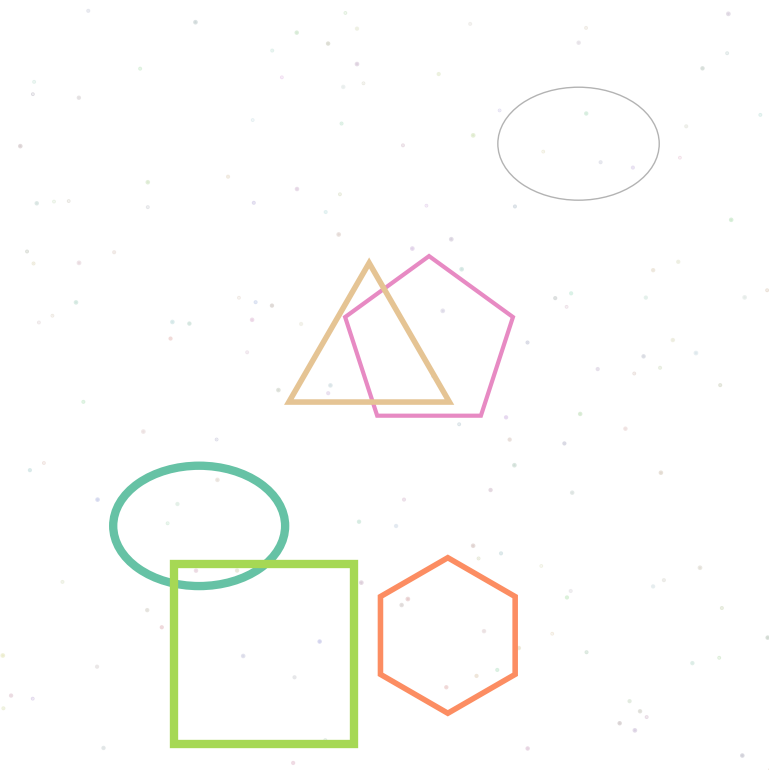[{"shape": "oval", "thickness": 3, "radius": 0.56, "center": [0.259, 0.317]}, {"shape": "hexagon", "thickness": 2, "radius": 0.5, "center": [0.582, 0.175]}, {"shape": "pentagon", "thickness": 1.5, "radius": 0.57, "center": [0.557, 0.553]}, {"shape": "square", "thickness": 3, "radius": 0.59, "center": [0.343, 0.15]}, {"shape": "triangle", "thickness": 2, "radius": 0.6, "center": [0.479, 0.538]}, {"shape": "oval", "thickness": 0.5, "radius": 0.52, "center": [0.751, 0.813]}]